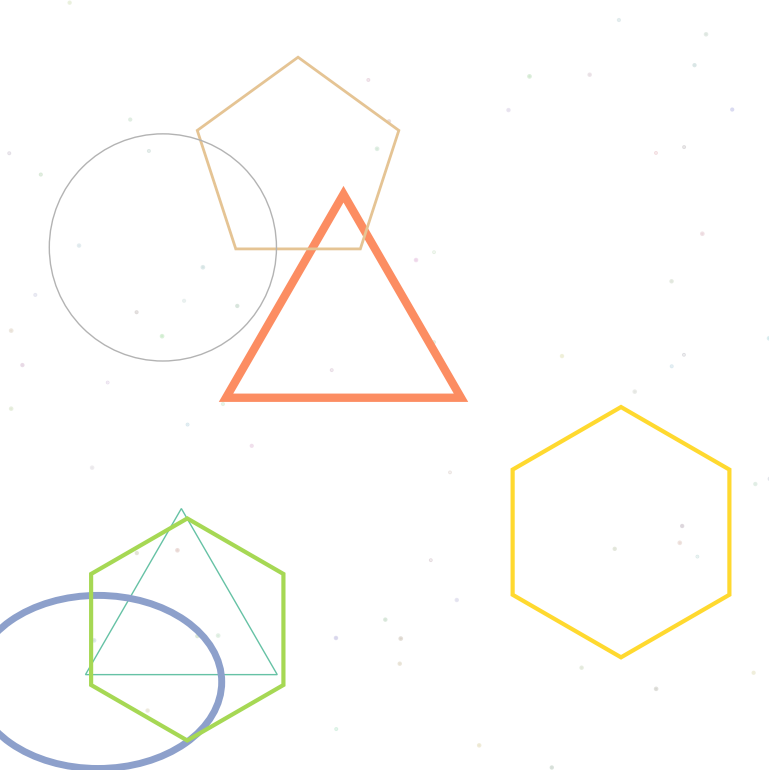[{"shape": "triangle", "thickness": 0.5, "radius": 0.72, "center": [0.236, 0.196]}, {"shape": "triangle", "thickness": 3, "radius": 0.88, "center": [0.446, 0.572]}, {"shape": "oval", "thickness": 2.5, "radius": 0.8, "center": [0.127, 0.114]}, {"shape": "hexagon", "thickness": 1.5, "radius": 0.72, "center": [0.243, 0.183]}, {"shape": "hexagon", "thickness": 1.5, "radius": 0.81, "center": [0.807, 0.309]}, {"shape": "pentagon", "thickness": 1, "radius": 0.69, "center": [0.387, 0.788]}, {"shape": "circle", "thickness": 0.5, "radius": 0.74, "center": [0.212, 0.679]}]